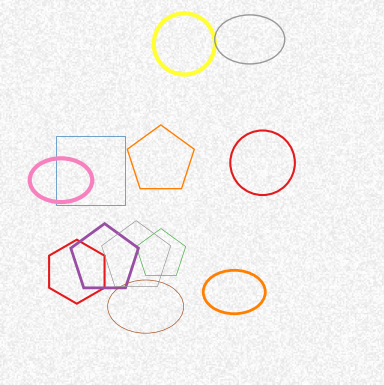[{"shape": "circle", "thickness": 1.5, "radius": 0.42, "center": [0.682, 0.577]}, {"shape": "hexagon", "thickness": 1.5, "radius": 0.42, "center": [0.2, 0.294]}, {"shape": "square", "thickness": 0.5, "radius": 0.45, "center": [0.235, 0.557]}, {"shape": "pentagon", "thickness": 0.5, "radius": 0.34, "center": [0.418, 0.339]}, {"shape": "pentagon", "thickness": 2, "radius": 0.46, "center": [0.272, 0.327]}, {"shape": "pentagon", "thickness": 1, "radius": 0.46, "center": [0.418, 0.584]}, {"shape": "oval", "thickness": 2, "radius": 0.4, "center": [0.608, 0.242]}, {"shape": "circle", "thickness": 3, "radius": 0.4, "center": [0.479, 0.886]}, {"shape": "oval", "thickness": 0.5, "radius": 0.49, "center": [0.378, 0.204]}, {"shape": "oval", "thickness": 3, "radius": 0.41, "center": [0.158, 0.532]}, {"shape": "pentagon", "thickness": 0.5, "radius": 0.47, "center": [0.354, 0.333]}, {"shape": "oval", "thickness": 1, "radius": 0.45, "center": [0.649, 0.898]}]